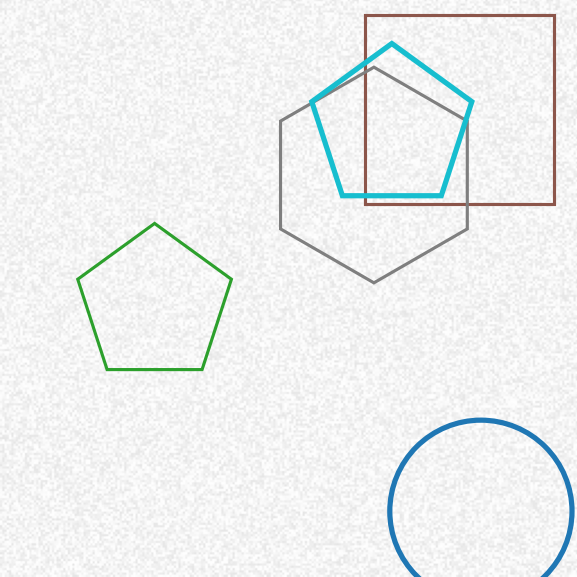[{"shape": "circle", "thickness": 2.5, "radius": 0.79, "center": [0.833, 0.114]}, {"shape": "pentagon", "thickness": 1.5, "radius": 0.7, "center": [0.268, 0.472]}, {"shape": "square", "thickness": 1.5, "radius": 0.82, "center": [0.796, 0.81]}, {"shape": "hexagon", "thickness": 1.5, "radius": 0.93, "center": [0.647, 0.696]}, {"shape": "pentagon", "thickness": 2.5, "radius": 0.73, "center": [0.678, 0.778]}]